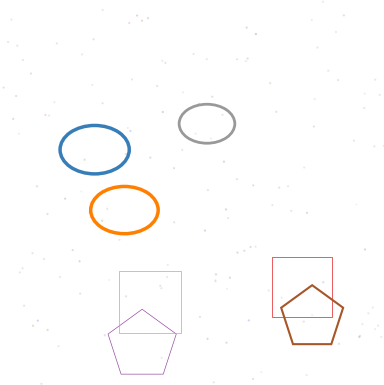[{"shape": "square", "thickness": 0.5, "radius": 0.39, "center": [0.785, 0.254]}, {"shape": "oval", "thickness": 2.5, "radius": 0.45, "center": [0.246, 0.611]}, {"shape": "pentagon", "thickness": 0.5, "radius": 0.47, "center": [0.369, 0.104]}, {"shape": "oval", "thickness": 2.5, "radius": 0.44, "center": [0.323, 0.454]}, {"shape": "pentagon", "thickness": 1.5, "radius": 0.42, "center": [0.811, 0.175]}, {"shape": "square", "thickness": 0.5, "radius": 0.41, "center": [0.389, 0.216]}, {"shape": "oval", "thickness": 2, "radius": 0.36, "center": [0.538, 0.679]}]